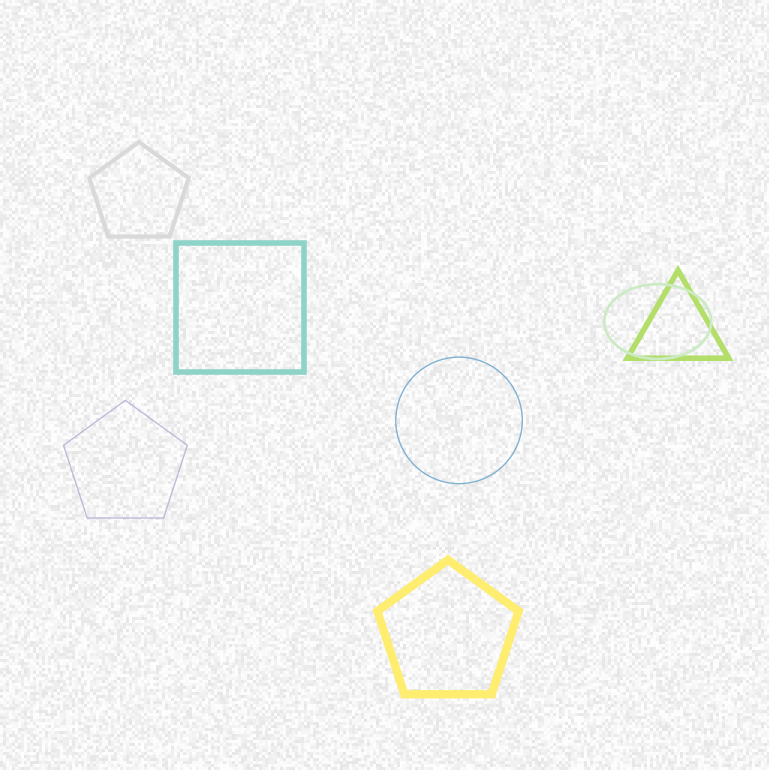[{"shape": "square", "thickness": 2, "radius": 0.42, "center": [0.312, 0.601]}, {"shape": "pentagon", "thickness": 0.5, "radius": 0.42, "center": [0.163, 0.396]}, {"shape": "circle", "thickness": 0.5, "radius": 0.41, "center": [0.596, 0.454]}, {"shape": "triangle", "thickness": 2, "radius": 0.38, "center": [0.881, 0.573]}, {"shape": "pentagon", "thickness": 1.5, "radius": 0.34, "center": [0.18, 0.748]}, {"shape": "oval", "thickness": 1, "radius": 0.35, "center": [0.854, 0.582]}, {"shape": "pentagon", "thickness": 3, "radius": 0.48, "center": [0.582, 0.176]}]